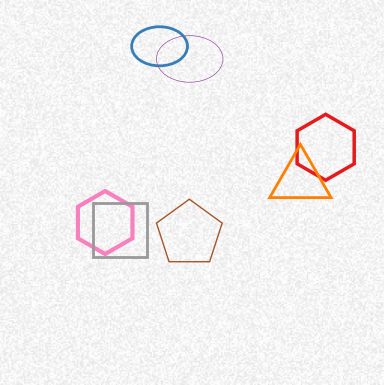[{"shape": "hexagon", "thickness": 2.5, "radius": 0.43, "center": [0.846, 0.617]}, {"shape": "oval", "thickness": 2, "radius": 0.36, "center": [0.414, 0.88]}, {"shape": "oval", "thickness": 0.5, "radius": 0.43, "center": [0.493, 0.847]}, {"shape": "triangle", "thickness": 2, "radius": 0.46, "center": [0.78, 0.533]}, {"shape": "pentagon", "thickness": 1, "radius": 0.45, "center": [0.492, 0.393]}, {"shape": "hexagon", "thickness": 3, "radius": 0.41, "center": [0.273, 0.422]}, {"shape": "square", "thickness": 2, "radius": 0.35, "center": [0.312, 0.402]}]